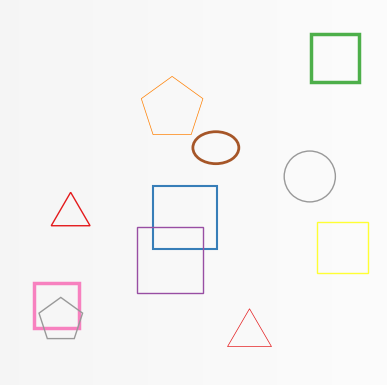[{"shape": "triangle", "thickness": 1, "radius": 0.29, "center": [0.182, 0.443]}, {"shape": "triangle", "thickness": 0.5, "radius": 0.33, "center": [0.644, 0.133]}, {"shape": "square", "thickness": 1.5, "radius": 0.41, "center": [0.478, 0.435]}, {"shape": "square", "thickness": 2.5, "radius": 0.31, "center": [0.864, 0.849]}, {"shape": "square", "thickness": 1, "radius": 0.43, "center": [0.438, 0.325]}, {"shape": "pentagon", "thickness": 0.5, "radius": 0.42, "center": [0.444, 0.718]}, {"shape": "square", "thickness": 1, "radius": 0.33, "center": [0.883, 0.358]}, {"shape": "oval", "thickness": 2, "radius": 0.3, "center": [0.557, 0.616]}, {"shape": "square", "thickness": 2.5, "radius": 0.29, "center": [0.146, 0.206]}, {"shape": "circle", "thickness": 1, "radius": 0.33, "center": [0.799, 0.542]}, {"shape": "pentagon", "thickness": 1, "radius": 0.3, "center": [0.157, 0.168]}]